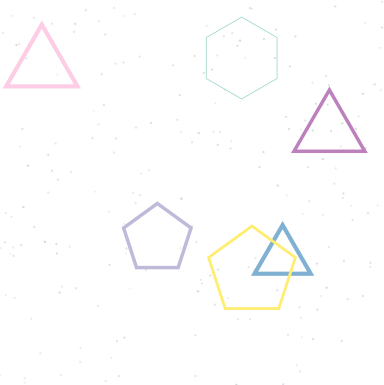[{"shape": "hexagon", "thickness": 0.5, "radius": 0.53, "center": [0.628, 0.849]}, {"shape": "pentagon", "thickness": 2.5, "radius": 0.46, "center": [0.409, 0.379]}, {"shape": "triangle", "thickness": 3, "radius": 0.42, "center": [0.734, 0.331]}, {"shape": "triangle", "thickness": 3, "radius": 0.53, "center": [0.109, 0.829]}, {"shape": "triangle", "thickness": 2.5, "radius": 0.53, "center": [0.856, 0.66]}, {"shape": "pentagon", "thickness": 2, "radius": 0.59, "center": [0.655, 0.294]}]